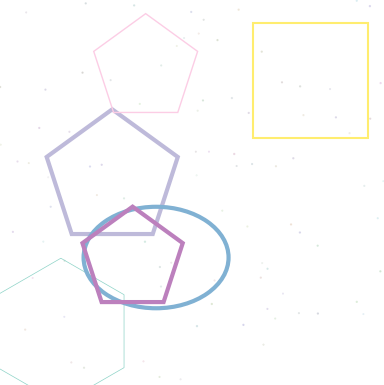[{"shape": "hexagon", "thickness": 0.5, "radius": 0.95, "center": [0.158, 0.14]}, {"shape": "pentagon", "thickness": 3, "radius": 0.9, "center": [0.291, 0.537]}, {"shape": "oval", "thickness": 3, "radius": 0.94, "center": [0.405, 0.331]}, {"shape": "pentagon", "thickness": 1, "radius": 0.71, "center": [0.378, 0.823]}, {"shape": "pentagon", "thickness": 3, "radius": 0.68, "center": [0.344, 0.326]}, {"shape": "square", "thickness": 1.5, "radius": 0.75, "center": [0.807, 0.791]}]